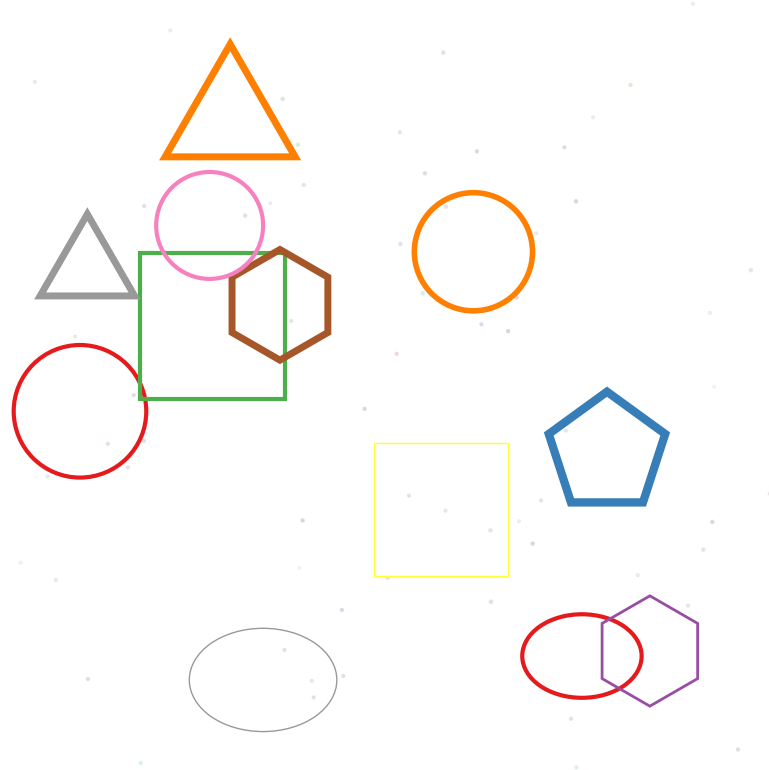[{"shape": "oval", "thickness": 1.5, "radius": 0.39, "center": [0.756, 0.148]}, {"shape": "circle", "thickness": 1.5, "radius": 0.43, "center": [0.104, 0.466]}, {"shape": "pentagon", "thickness": 3, "radius": 0.4, "center": [0.788, 0.412]}, {"shape": "square", "thickness": 1.5, "radius": 0.47, "center": [0.276, 0.576]}, {"shape": "hexagon", "thickness": 1, "radius": 0.36, "center": [0.844, 0.155]}, {"shape": "triangle", "thickness": 2.5, "radius": 0.49, "center": [0.299, 0.845]}, {"shape": "circle", "thickness": 2, "radius": 0.38, "center": [0.615, 0.673]}, {"shape": "square", "thickness": 0.5, "radius": 0.43, "center": [0.573, 0.338]}, {"shape": "hexagon", "thickness": 2.5, "radius": 0.36, "center": [0.364, 0.604]}, {"shape": "circle", "thickness": 1.5, "radius": 0.35, "center": [0.272, 0.707]}, {"shape": "triangle", "thickness": 2.5, "radius": 0.35, "center": [0.113, 0.651]}, {"shape": "oval", "thickness": 0.5, "radius": 0.48, "center": [0.342, 0.117]}]